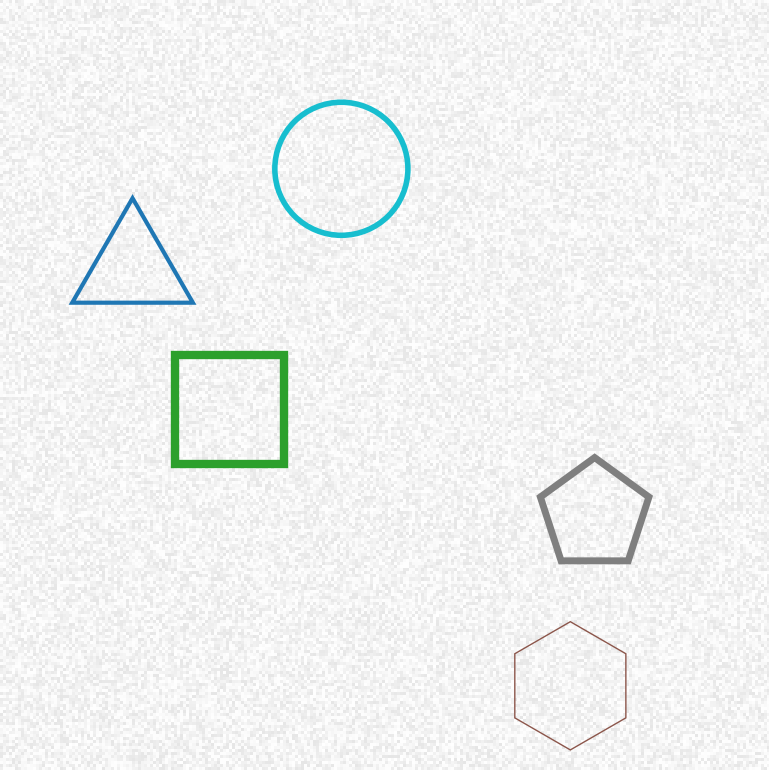[{"shape": "triangle", "thickness": 1.5, "radius": 0.45, "center": [0.172, 0.652]}, {"shape": "square", "thickness": 3, "radius": 0.35, "center": [0.298, 0.468]}, {"shape": "hexagon", "thickness": 0.5, "radius": 0.42, "center": [0.741, 0.109]}, {"shape": "pentagon", "thickness": 2.5, "radius": 0.37, "center": [0.772, 0.332]}, {"shape": "circle", "thickness": 2, "radius": 0.43, "center": [0.443, 0.781]}]